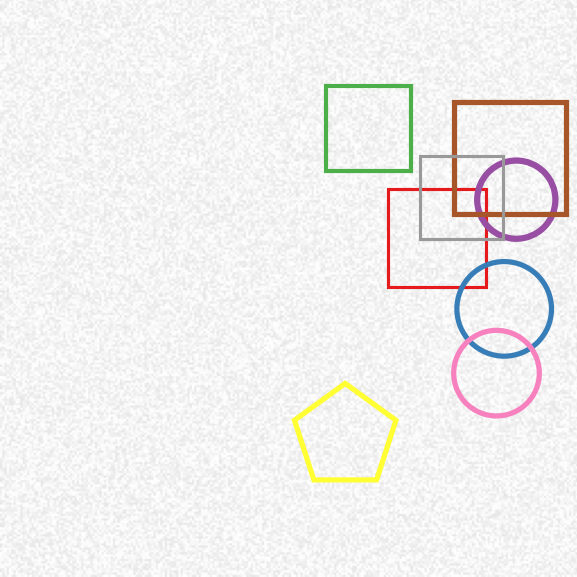[{"shape": "square", "thickness": 1.5, "radius": 0.42, "center": [0.757, 0.586]}, {"shape": "circle", "thickness": 2.5, "radius": 0.41, "center": [0.873, 0.464]}, {"shape": "square", "thickness": 2, "radius": 0.37, "center": [0.638, 0.777]}, {"shape": "circle", "thickness": 3, "radius": 0.34, "center": [0.894, 0.653]}, {"shape": "pentagon", "thickness": 2.5, "radius": 0.46, "center": [0.598, 0.243]}, {"shape": "square", "thickness": 2.5, "radius": 0.48, "center": [0.884, 0.725]}, {"shape": "circle", "thickness": 2.5, "radius": 0.37, "center": [0.86, 0.353]}, {"shape": "square", "thickness": 1.5, "radius": 0.36, "center": [0.8, 0.657]}]